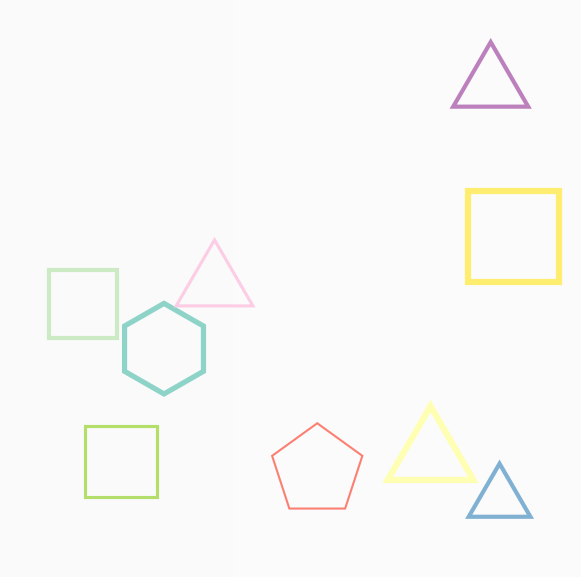[{"shape": "hexagon", "thickness": 2.5, "radius": 0.39, "center": [0.282, 0.395]}, {"shape": "triangle", "thickness": 3, "radius": 0.43, "center": [0.741, 0.211]}, {"shape": "pentagon", "thickness": 1, "radius": 0.41, "center": [0.546, 0.185]}, {"shape": "triangle", "thickness": 2, "radius": 0.31, "center": [0.859, 0.135]}, {"shape": "square", "thickness": 1.5, "radius": 0.31, "center": [0.208, 0.201]}, {"shape": "triangle", "thickness": 1.5, "radius": 0.38, "center": [0.369, 0.508]}, {"shape": "triangle", "thickness": 2, "radius": 0.37, "center": [0.844, 0.852]}, {"shape": "square", "thickness": 2, "radius": 0.29, "center": [0.143, 0.473]}, {"shape": "square", "thickness": 3, "radius": 0.39, "center": [0.883, 0.589]}]